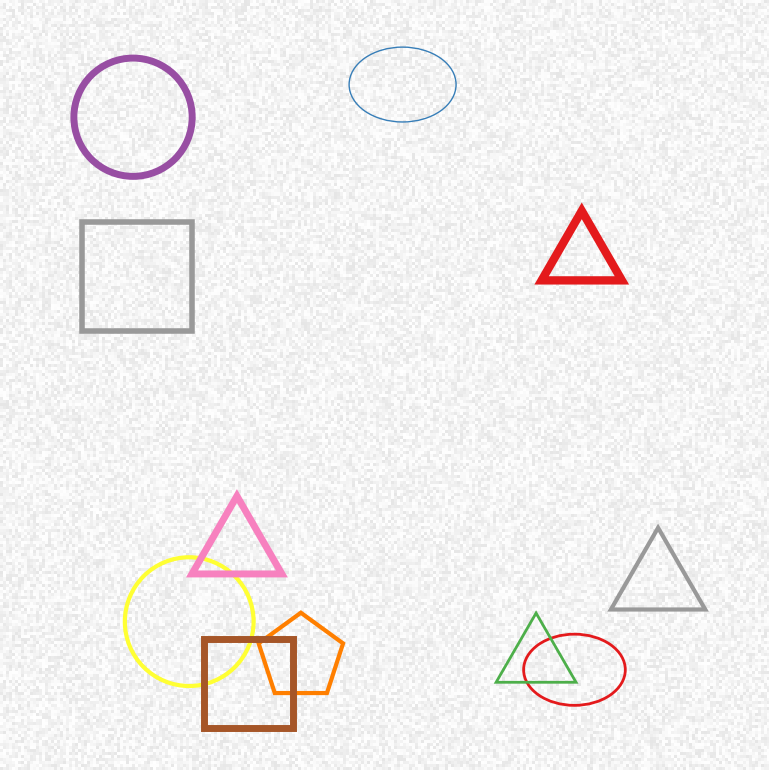[{"shape": "oval", "thickness": 1, "radius": 0.33, "center": [0.746, 0.13]}, {"shape": "triangle", "thickness": 3, "radius": 0.3, "center": [0.756, 0.666]}, {"shape": "oval", "thickness": 0.5, "radius": 0.35, "center": [0.523, 0.89]}, {"shape": "triangle", "thickness": 1, "radius": 0.3, "center": [0.696, 0.144]}, {"shape": "circle", "thickness": 2.5, "radius": 0.38, "center": [0.173, 0.848]}, {"shape": "pentagon", "thickness": 1.5, "radius": 0.29, "center": [0.391, 0.147]}, {"shape": "circle", "thickness": 1.5, "radius": 0.42, "center": [0.246, 0.193]}, {"shape": "square", "thickness": 2.5, "radius": 0.29, "center": [0.323, 0.113]}, {"shape": "triangle", "thickness": 2.5, "radius": 0.34, "center": [0.308, 0.288]}, {"shape": "triangle", "thickness": 1.5, "radius": 0.35, "center": [0.855, 0.244]}, {"shape": "square", "thickness": 2, "radius": 0.36, "center": [0.178, 0.641]}]